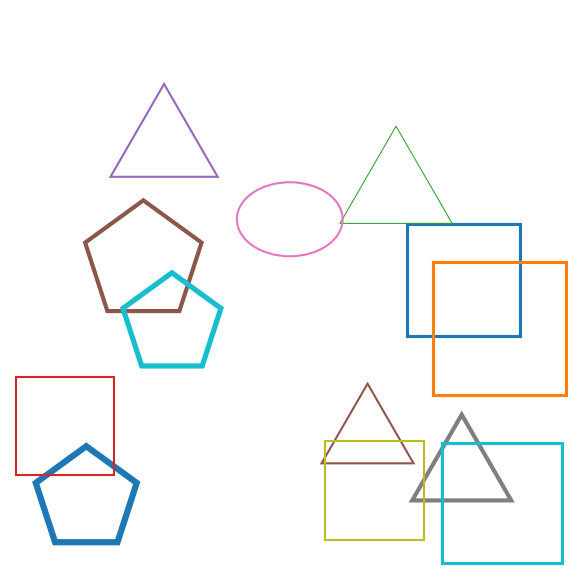[{"shape": "square", "thickness": 1.5, "radius": 0.49, "center": [0.802, 0.514]}, {"shape": "pentagon", "thickness": 3, "radius": 0.46, "center": [0.149, 0.135]}, {"shape": "square", "thickness": 1.5, "radius": 0.58, "center": [0.865, 0.43]}, {"shape": "triangle", "thickness": 0.5, "radius": 0.56, "center": [0.686, 0.668]}, {"shape": "square", "thickness": 1, "radius": 0.43, "center": [0.113, 0.261]}, {"shape": "triangle", "thickness": 1, "radius": 0.54, "center": [0.284, 0.747]}, {"shape": "triangle", "thickness": 1, "radius": 0.46, "center": [0.636, 0.243]}, {"shape": "pentagon", "thickness": 2, "radius": 0.53, "center": [0.248, 0.546]}, {"shape": "oval", "thickness": 1, "radius": 0.46, "center": [0.502, 0.619]}, {"shape": "triangle", "thickness": 2, "radius": 0.5, "center": [0.8, 0.182]}, {"shape": "square", "thickness": 1, "radius": 0.43, "center": [0.648, 0.15]}, {"shape": "square", "thickness": 1.5, "radius": 0.52, "center": [0.869, 0.128]}, {"shape": "pentagon", "thickness": 2.5, "radius": 0.45, "center": [0.298, 0.438]}]